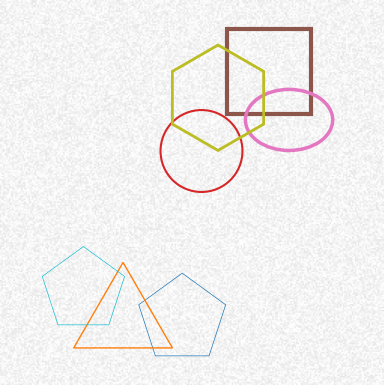[{"shape": "pentagon", "thickness": 0.5, "radius": 0.59, "center": [0.473, 0.172]}, {"shape": "triangle", "thickness": 1, "radius": 0.74, "center": [0.32, 0.17]}, {"shape": "circle", "thickness": 1.5, "radius": 0.53, "center": [0.523, 0.608]}, {"shape": "square", "thickness": 3, "radius": 0.55, "center": [0.699, 0.815]}, {"shape": "oval", "thickness": 2.5, "radius": 0.57, "center": [0.751, 0.688]}, {"shape": "hexagon", "thickness": 2, "radius": 0.68, "center": [0.566, 0.746]}, {"shape": "pentagon", "thickness": 0.5, "radius": 0.56, "center": [0.217, 0.247]}]